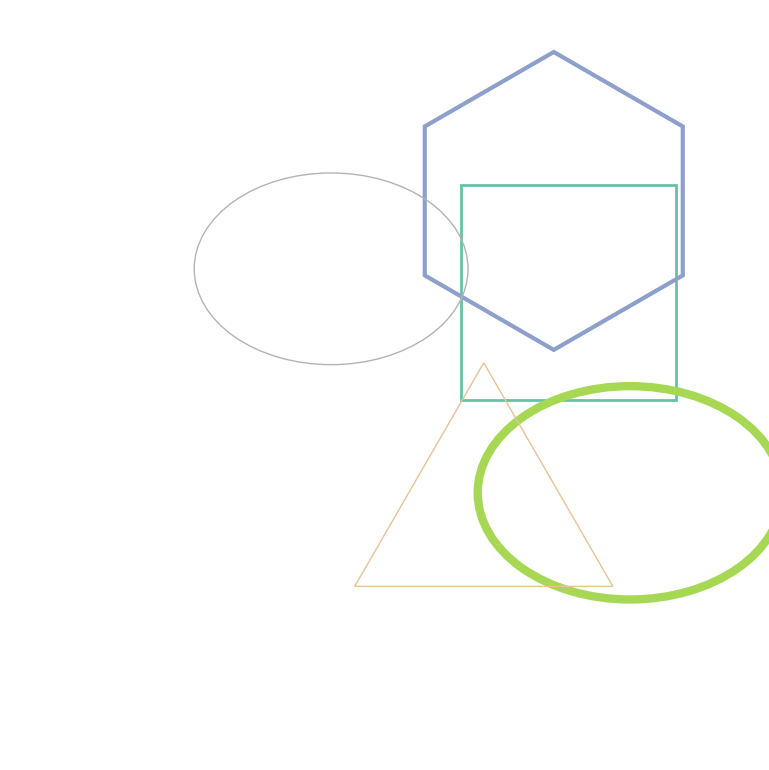[{"shape": "square", "thickness": 1, "radius": 0.7, "center": [0.738, 0.62]}, {"shape": "hexagon", "thickness": 1.5, "radius": 0.97, "center": [0.719, 0.739]}, {"shape": "oval", "thickness": 3, "radius": 0.99, "center": [0.818, 0.36]}, {"shape": "triangle", "thickness": 0.5, "radius": 0.97, "center": [0.628, 0.335]}, {"shape": "oval", "thickness": 0.5, "radius": 0.89, "center": [0.43, 0.651]}]